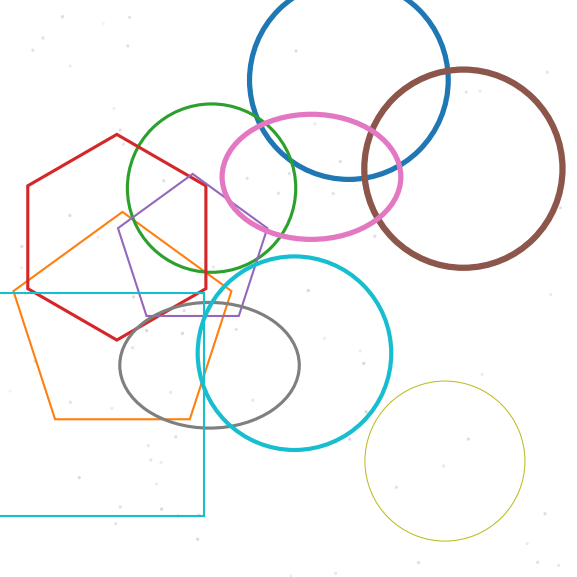[{"shape": "circle", "thickness": 2.5, "radius": 0.86, "center": [0.604, 0.86]}, {"shape": "pentagon", "thickness": 1, "radius": 0.99, "center": [0.212, 0.434]}, {"shape": "circle", "thickness": 1.5, "radius": 0.73, "center": [0.366, 0.673]}, {"shape": "hexagon", "thickness": 1.5, "radius": 0.89, "center": [0.202, 0.588]}, {"shape": "pentagon", "thickness": 1, "radius": 0.68, "center": [0.334, 0.562]}, {"shape": "circle", "thickness": 3, "radius": 0.86, "center": [0.802, 0.707]}, {"shape": "oval", "thickness": 2.5, "radius": 0.77, "center": [0.539, 0.693]}, {"shape": "oval", "thickness": 1.5, "radius": 0.78, "center": [0.363, 0.367]}, {"shape": "circle", "thickness": 0.5, "radius": 0.69, "center": [0.77, 0.201]}, {"shape": "square", "thickness": 1, "radius": 0.97, "center": [0.16, 0.299]}, {"shape": "circle", "thickness": 2, "radius": 0.84, "center": [0.51, 0.388]}]